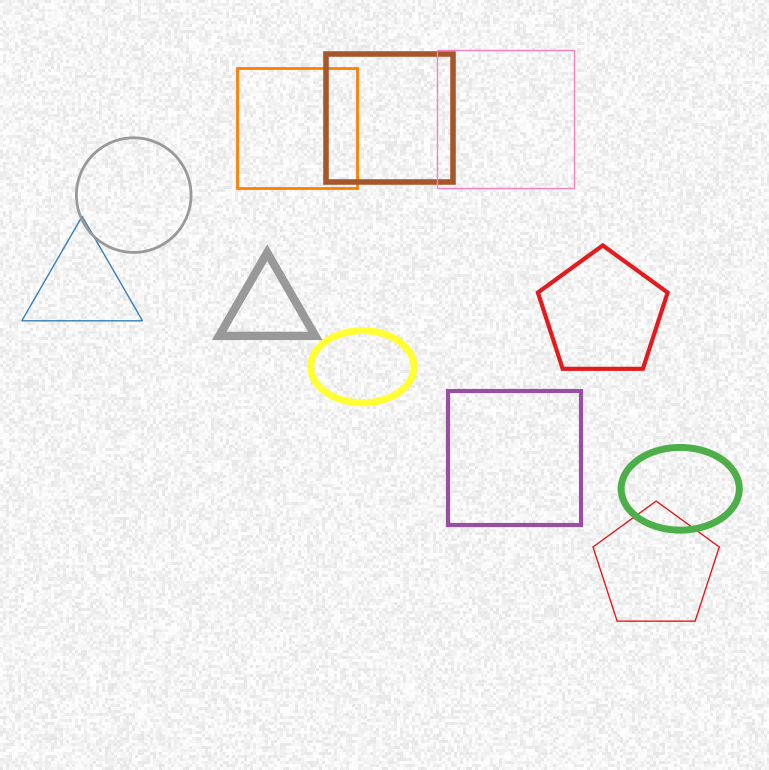[{"shape": "pentagon", "thickness": 1.5, "radius": 0.44, "center": [0.783, 0.593]}, {"shape": "pentagon", "thickness": 0.5, "radius": 0.43, "center": [0.852, 0.263]}, {"shape": "triangle", "thickness": 0.5, "radius": 0.45, "center": [0.107, 0.629]}, {"shape": "oval", "thickness": 2.5, "radius": 0.38, "center": [0.883, 0.365]}, {"shape": "square", "thickness": 1.5, "radius": 0.43, "center": [0.668, 0.405]}, {"shape": "square", "thickness": 1, "radius": 0.39, "center": [0.385, 0.834]}, {"shape": "oval", "thickness": 2.5, "radius": 0.34, "center": [0.471, 0.524]}, {"shape": "square", "thickness": 2, "radius": 0.41, "center": [0.506, 0.847]}, {"shape": "square", "thickness": 0.5, "radius": 0.45, "center": [0.657, 0.845]}, {"shape": "triangle", "thickness": 3, "radius": 0.36, "center": [0.347, 0.6]}, {"shape": "circle", "thickness": 1, "radius": 0.37, "center": [0.174, 0.747]}]